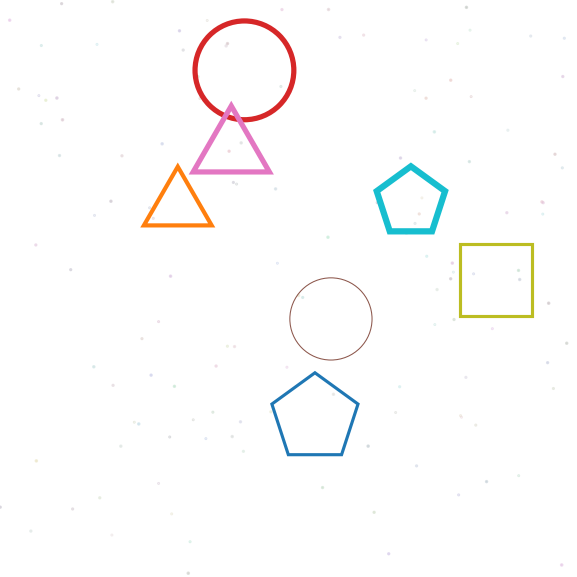[{"shape": "pentagon", "thickness": 1.5, "radius": 0.39, "center": [0.545, 0.275]}, {"shape": "triangle", "thickness": 2, "radius": 0.34, "center": [0.308, 0.643]}, {"shape": "circle", "thickness": 2.5, "radius": 0.43, "center": [0.423, 0.877]}, {"shape": "circle", "thickness": 0.5, "radius": 0.36, "center": [0.573, 0.447]}, {"shape": "triangle", "thickness": 2.5, "radius": 0.38, "center": [0.4, 0.739]}, {"shape": "square", "thickness": 1.5, "radius": 0.31, "center": [0.859, 0.515]}, {"shape": "pentagon", "thickness": 3, "radius": 0.31, "center": [0.712, 0.649]}]